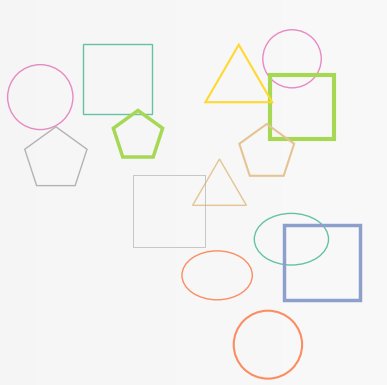[{"shape": "oval", "thickness": 1, "radius": 0.48, "center": [0.752, 0.379]}, {"shape": "square", "thickness": 1, "radius": 0.45, "center": [0.303, 0.795]}, {"shape": "circle", "thickness": 1.5, "radius": 0.44, "center": [0.691, 0.105]}, {"shape": "oval", "thickness": 1, "radius": 0.45, "center": [0.56, 0.285]}, {"shape": "square", "thickness": 2.5, "radius": 0.49, "center": [0.832, 0.318]}, {"shape": "circle", "thickness": 1, "radius": 0.42, "center": [0.104, 0.748]}, {"shape": "circle", "thickness": 1, "radius": 0.38, "center": [0.754, 0.847]}, {"shape": "square", "thickness": 3, "radius": 0.42, "center": [0.78, 0.721]}, {"shape": "pentagon", "thickness": 2.5, "radius": 0.33, "center": [0.356, 0.646]}, {"shape": "triangle", "thickness": 1.5, "radius": 0.5, "center": [0.616, 0.784]}, {"shape": "pentagon", "thickness": 1.5, "radius": 0.37, "center": [0.688, 0.604]}, {"shape": "triangle", "thickness": 1, "radius": 0.4, "center": [0.566, 0.507]}, {"shape": "pentagon", "thickness": 1, "radius": 0.42, "center": [0.144, 0.586]}, {"shape": "square", "thickness": 0.5, "radius": 0.46, "center": [0.435, 0.452]}]